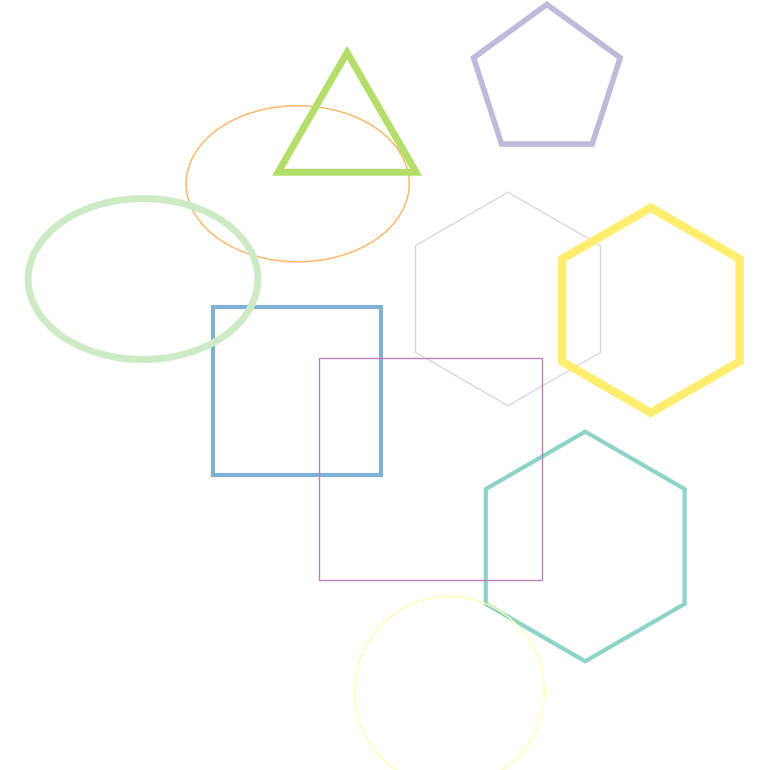[{"shape": "hexagon", "thickness": 1.5, "radius": 0.75, "center": [0.76, 0.29]}, {"shape": "circle", "thickness": 0.5, "radius": 0.62, "center": [0.584, 0.102]}, {"shape": "pentagon", "thickness": 2, "radius": 0.5, "center": [0.71, 0.894]}, {"shape": "square", "thickness": 1.5, "radius": 0.54, "center": [0.386, 0.492]}, {"shape": "oval", "thickness": 0.5, "radius": 0.72, "center": [0.387, 0.761]}, {"shape": "triangle", "thickness": 2.5, "radius": 0.52, "center": [0.451, 0.828]}, {"shape": "hexagon", "thickness": 0.5, "radius": 0.69, "center": [0.66, 0.612]}, {"shape": "square", "thickness": 0.5, "radius": 0.72, "center": [0.559, 0.391]}, {"shape": "oval", "thickness": 2.5, "radius": 0.75, "center": [0.186, 0.638]}, {"shape": "hexagon", "thickness": 3, "radius": 0.67, "center": [0.845, 0.597]}]